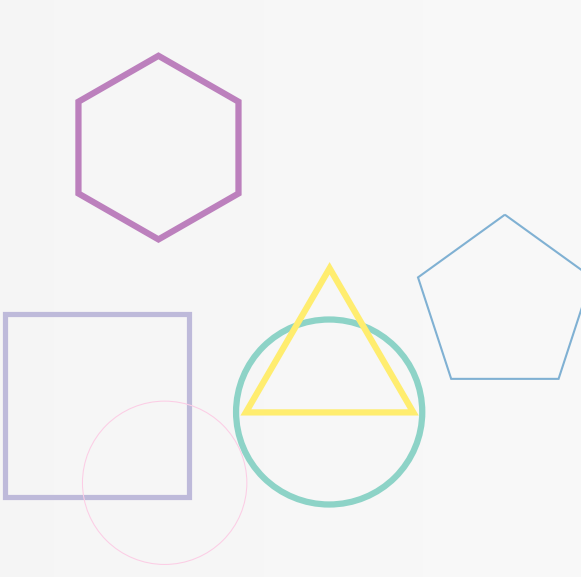[{"shape": "circle", "thickness": 3, "radius": 0.8, "center": [0.566, 0.286]}, {"shape": "square", "thickness": 2.5, "radius": 0.79, "center": [0.167, 0.297]}, {"shape": "pentagon", "thickness": 1, "radius": 0.79, "center": [0.869, 0.47]}, {"shape": "circle", "thickness": 0.5, "radius": 0.71, "center": [0.283, 0.163]}, {"shape": "hexagon", "thickness": 3, "radius": 0.79, "center": [0.273, 0.744]}, {"shape": "triangle", "thickness": 3, "radius": 0.83, "center": [0.567, 0.368]}]